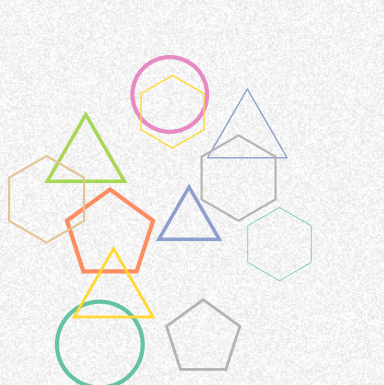[{"shape": "hexagon", "thickness": 0.5, "radius": 0.48, "center": [0.726, 0.366]}, {"shape": "circle", "thickness": 3, "radius": 0.56, "center": [0.259, 0.105]}, {"shape": "pentagon", "thickness": 3, "radius": 0.59, "center": [0.286, 0.39]}, {"shape": "triangle", "thickness": 1, "radius": 0.6, "center": [0.642, 0.65]}, {"shape": "triangle", "thickness": 2.5, "radius": 0.45, "center": [0.491, 0.424]}, {"shape": "circle", "thickness": 3, "radius": 0.49, "center": [0.441, 0.755]}, {"shape": "triangle", "thickness": 2.5, "radius": 0.58, "center": [0.223, 0.587]}, {"shape": "hexagon", "thickness": 1, "radius": 0.47, "center": [0.448, 0.71]}, {"shape": "triangle", "thickness": 2, "radius": 0.59, "center": [0.295, 0.236]}, {"shape": "hexagon", "thickness": 1.5, "radius": 0.56, "center": [0.121, 0.482]}, {"shape": "pentagon", "thickness": 2, "radius": 0.5, "center": [0.528, 0.121]}, {"shape": "hexagon", "thickness": 1.5, "radius": 0.55, "center": [0.62, 0.538]}]